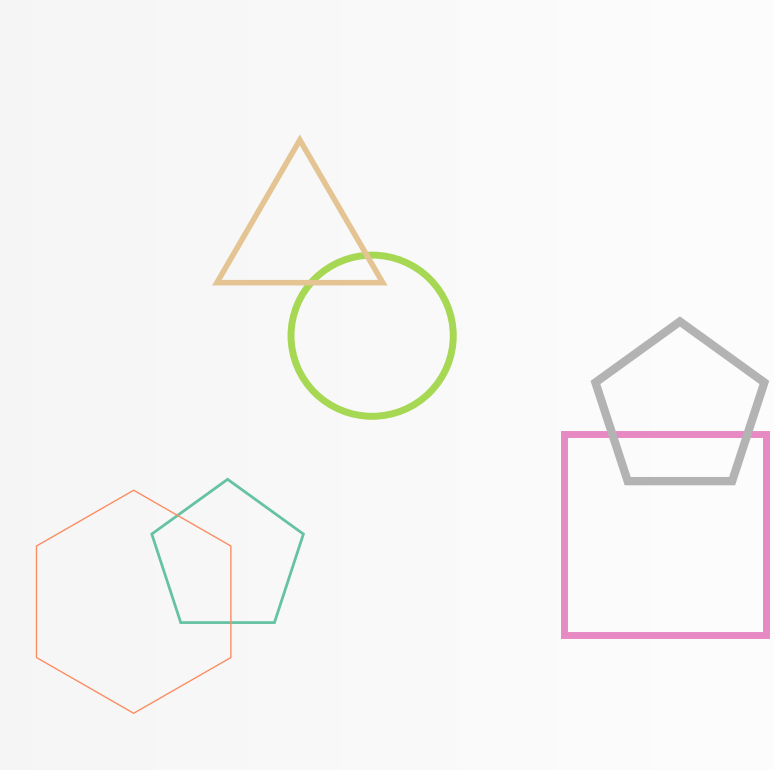[{"shape": "pentagon", "thickness": 1, "radius": 0.51, "center": [0.294, 0.275]}, {"shape": "hexagon", "thickness": 0.5, "radius": 0.72, "center": [0.172, 0.218]}, {"shape": "square", "thickness": 2.5, "radius": 0.65, "center": [0.858, 0.306]}, {"shape": "circle", "thickness": 2.5, "radius": 0.52, "center": [0.48, 0.564]}, {"shape": "triangle", "thickness": 2, "radius": 0.62, "center": [0.387, 0.695]}, {"shape": "pentagon", "thickness": 3, "radius": 0.57, "center": [0.877, 0.468]}]